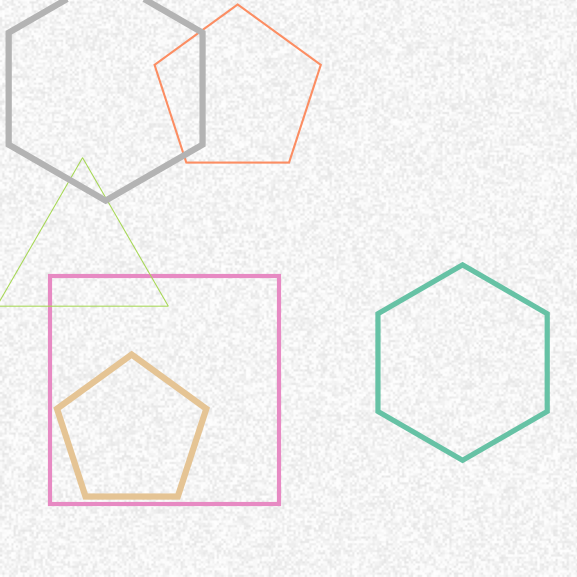[{"shape": "hexagon", "thickness": 2.5, "radius": 0.85, "center": [0.801, 0.371]}, {"shape": "pentagon", "thickness": 1, "radius": 0.76, "center": [0.412, 0.84]}, {"shape": "square", "thickness": 2, "radius": 0.99, "center": [0.285, 0.325]}, {"shape": "triangle", "thickness": 0.5, "radius": 0.86, "center": [0.143, 0.555]}, {"shape": "pentagon", "thickness": 3, "radius": 0.68, "center": [0.228, 0.249]}, {"shape": "hexagon", "thickness": 3, "radius": 0.97, "center": [0.183, 0.846]}]